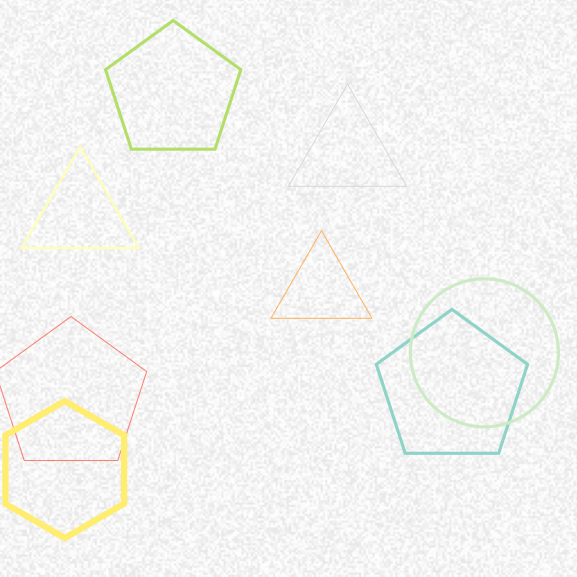[{"shape": "pentagon", "thickness": 1.5, "radius": 0.69, "center": [0.783, 0.326]}, {"shape": "triangle", "thickness": 1, "radius": 0.58, "center": [0.139, 0.628]}, {"shape": "pentagon", "thickness": 0.5, "radius": 0.69, "center": [0.123, 0.313]}, {"shape": "triangle", "thickness": 0.5, "radius": 0.51, "center": [0.557, 0.498]}, {"shape": "pentagon", "thickness": 1.5, "radius": 0.62, "center": [0.3, 0.84]}, {"shape": "triangle", "thickness": 0.5, "radius": 0.59, "center": [0.602, 0.736]}, {"shape": "circle", "thickness": 1.5, "radius": 0.64, "center": [0.839, 0.388]}, {"shape": "hexagon", "thickness": 3, "radius": 0.59, "center": [0.112, 0.186]}]